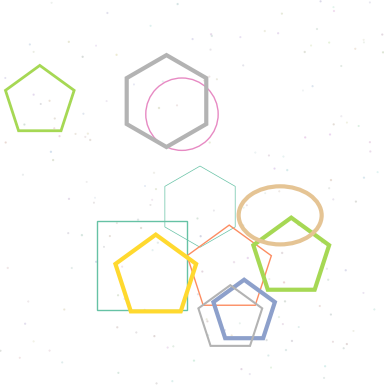[{"shape": "square", "thickness": 1, "radius": 0.58, "center": [0.369, 0.311]}, {"shape": "hexagon", "thickness": 0.5, "radius": 0.53, "center": [0.52, 0.463]}, {"shape": "pentagon", "thickness": 1, "radius": 0.58, "center": [0.595, 0.3]}, {"shape": "pentagon", "thickness": 3, "radius": 0.42, "center": [0.634, 0.189]}, {"shape": "circle", "thickness": 1, "radius": 0.47, "center": [0.473, 0.703]}, {"shape": "pentagon", "thickness": 2, "radius": 0.47, "center": [0.103, 0.736]}, {"shape": "pentagon", "thickness": 3, "radius": 0.52, "center": [0.756, 0.331]}, {"shape": "pentagon", "thickness": 3, "radius": 0.55, "center": [0.405, 0.28]}, {"shape": "oval", "thickness": 3, "radius": 0.54, "center": [0.728, 0.441]}, {"shape": "hexagon", "thickness": 3, "radius": 0.6, "center": [0.432, 0.737]}, {"shape": "pentagon", "thickness": 1.5, "radius": 0.44, "center": [0.598, 0.172]}]